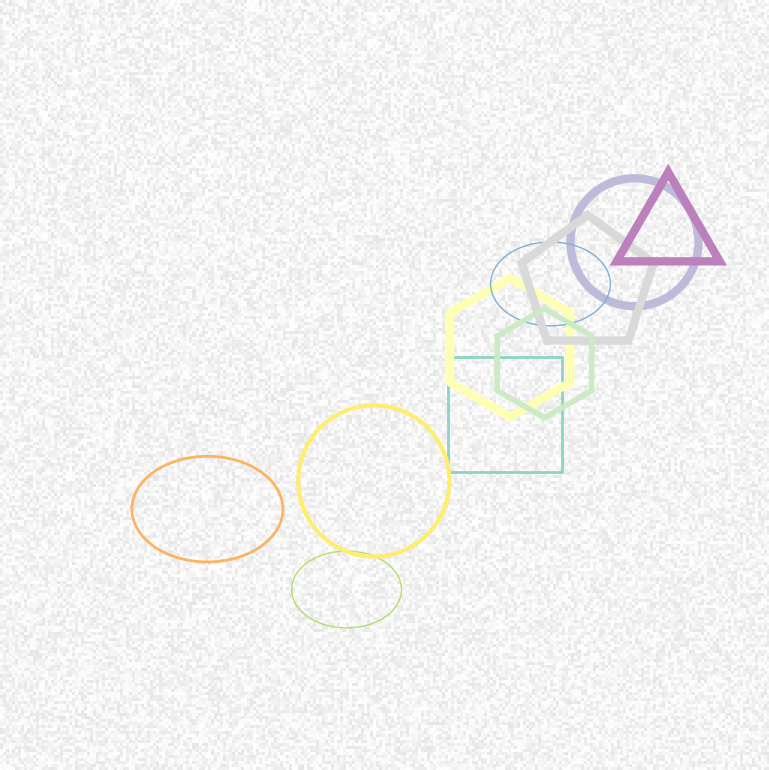[{"shape": "square", "thickness": 1, "radius": 0.37, "center": [0.656, 0.462]}, {"shape": "hexagon", "thickness": 3, "radius": 0.45, "center": [0.662, 0.549]}, {"shape": "circle", "thickness": 3, "radius": 0.42, "center": [0.824, 0.685]}, {"shape": "oval", "thickness": 0.5, "radius": 0.39, "center": [0.715, 0.631]}, {"shape": "oval", "thickness": 1, "radius": 0.49, "center": [0.269, 0.339]}, {"shape": "oval", "thickness": 0.5, "radius": 0.36, "center": [0.45, 0.234]}, {"shape": "pentagon", "thickness": 3, "radius": 0.45, "center": [0.763, 0.631]}, {"shape": "triangle", "thickness": 3, "radius": 0.39, "center": [0.868, 0.699]}, {"shape": "hexagon", "thickness": 2, "radius": 0.35, "center": [0.707, 0.528]}, {"shape": "circle", "thickness": 1.5, "radius": 0.49, "center": [0.486, 0.375]}]